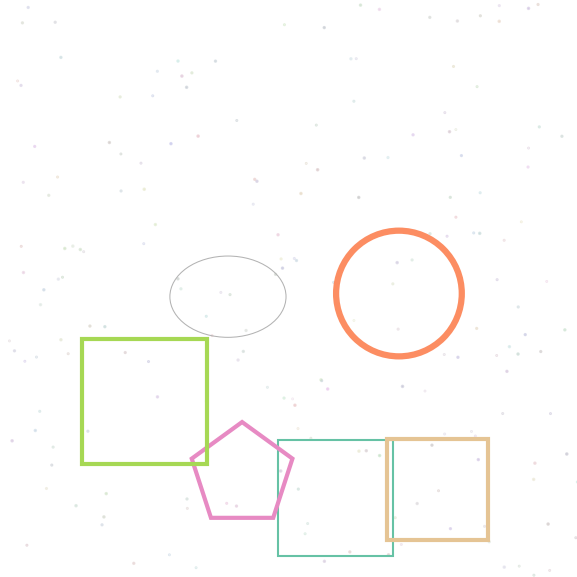[{"shape": "square", "thickness": 1, "radius": 0.5, "center": [0.581, 0.137]}, {"shape": "circle", "thickness": 3, "radius": 0.54, "center": [0.691, 0.491]}, {"shape": "pentagon", "thickness": 2, "radius": 0.46, "center": [0.419, 0.177]}, {"shape": "square", "thickness": 2, "radius": 0.54, "center": [0.25, 0.303]}, {"shape": "square", "thickness": 2, "radius": 0.44, "center": [0.758, 0.151]}, {"shape": "oval", "thickness": 0.5, "radius": 0.5, "center": [0.395, 0.485]}]